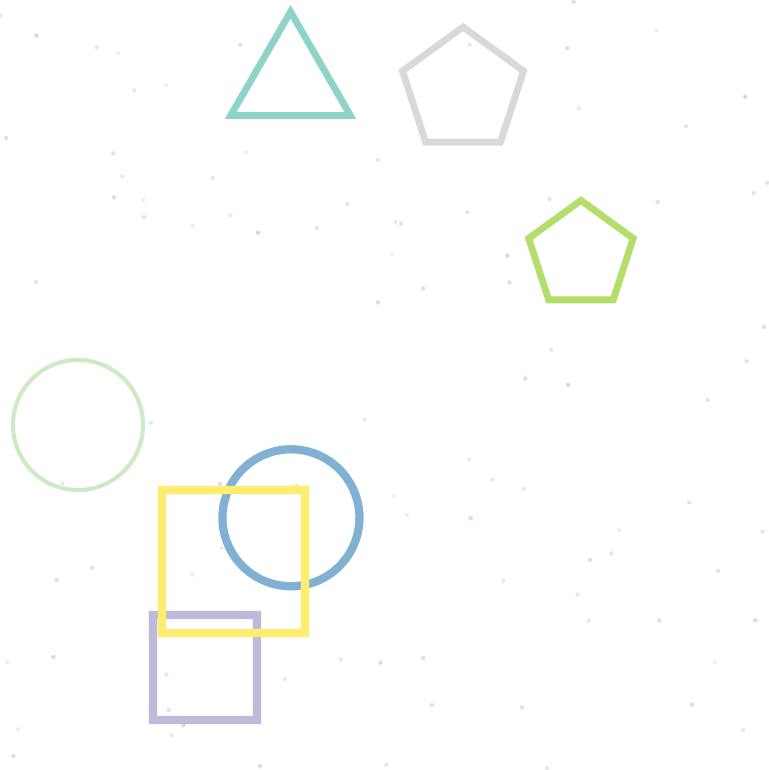[{"shape": "triangle", "thickness": 2.5, "radius": 0.45, "center": [0.377, 0.895]}, {"shape": "square", "thickness": 3, "radius": 0.34, "center": [0.266, 0.133]}, {"shape": "circle", "thickness": 3, "radius": 0.44, "center": [0.378, 0.328]}, {"shape": "pentagon", "thickness": 2.5, "radius": 0.36, "center": [0.754, 0.668]}, {"shape": "pentagon", "thickness": 2.5, "radius": 0.41, "center": [0.601, 0.882]}, {"shape": "circle", "thickness": 1.5, "radius": 0.42, "center": [0.101, 0.448]}, {"shape": "square", "thickness": 3, "radius": 0.46, "center": [0.304, 0.271]}]